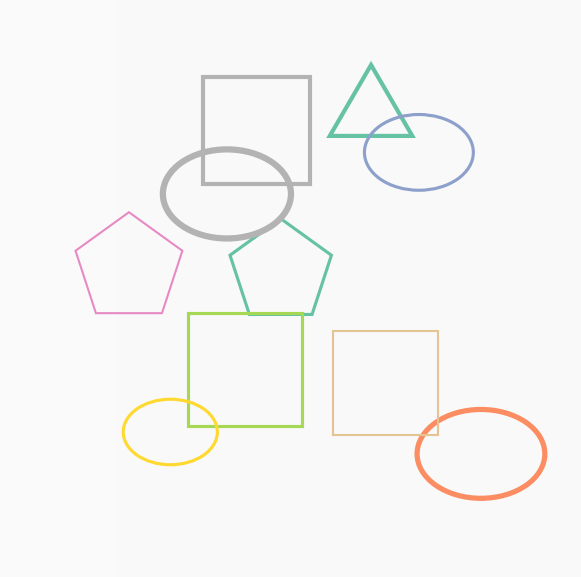[{"shape": "triangle", "thickness": 2, "radius": 0.41, "center": [0.638, 0.805]}, {"shape": "pentagon", "thickness": 1.5, "radius": 0.46, "center": [0.483, 0.529]}, {"shape": "oval", "thickness": 2.5, "radius": 0.55, "center": [0.827, 0.213]}, {"shape": "oval", "thickness": 1.5, "radius": 0.47, "center": [0.721, 0.735]}, {"shape": "pentagon", "thickness": 1, "radius": 0.48, "center": [0.222, 0.535]}, {"shape": "square", "thickness": 1.5, "radius": 0.49, "center": [0.421, 0.359]}, {"shape": "oval", "thickness": 1.5, "radius": 0.41, "center": [0.293, 0.251]}, {"shape": "square", "thickness": 1, "radius": 0.45, "center": [0.663, 0.336]}, {"shape": "oval", "thickness": 3, "radius": 0.55, "center": [0.39, 0.663]}, {"shape": "square", "thickness": 2, "radius": 0.46, "center": [0.442, 0.773]}]